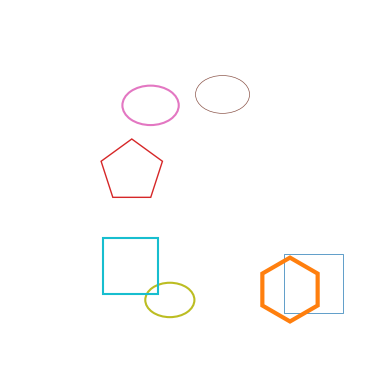[{"shape": "square", "thickness": 0.5, "radius": 0.38, "center": [0.814, 0.263]}, {"shape": "hexagon", "thickness": 3, "radius": 0.41, "center": [0.753, 0.248]}, {"shape": "pentagon", "thickness": 1, "radius": 0.42, "center": [0.342, 0.555]}, {"shape": "oval", "thickness": 0.5, "radius": 0.35, "center": [0.578, 0.755]}, {"shape": "oval", "thickness": 1.5, "radius": 0.37, "center": [0.391, 0.726]}, {"shape": "oval", "thickness": 1.5, "radius": 0.32, "center": [0.441, 0.221]}, {"shape": "square", "thickness": 1.5, "radius": 0.36, "center": [0.339, 0.309]}]